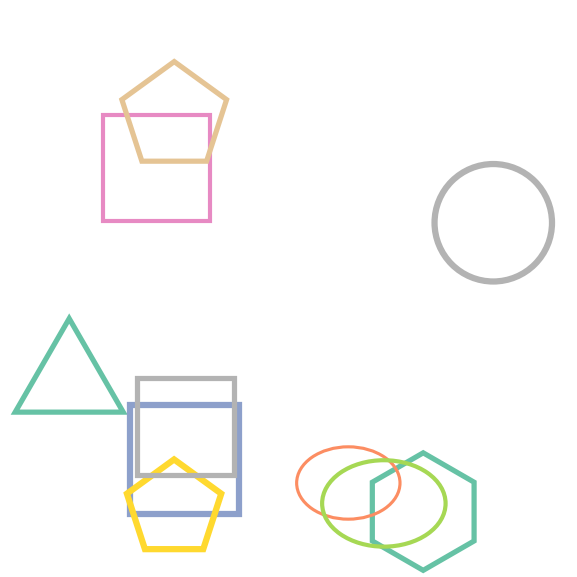[{"shape": "hexagon", "thickness": 2.5, "radius": 0.51, "center": [0.733, 0.113]}, {"shape": "triangle", "thickness": 2.5, "radius": 0.54, "center": [0.12, 0.339]}, {"shape": "oval", "thickness": 1.5, "radius": 0.45, "center": [0.603, 0.163]}, {"shape": "square", "thickness": 3, "radius": 0.47, "center": [0.319, 0.203]}, {"shape": "square", "thickness": 2, "radius": 0.46, "center": [0.271, 0.708]}, {"shape": "oval", "thickness": 2, "radius": 0.53, "center": [0.665, 0.127]}, {"shape": "pentagon", "thickness": 3, "radius": 0.43, "center": [0.301, 0.118]}, {"shape": "pentagon", "thickness": 2.5, "radius": 0.48, "center": [0.302, 0.797]}, {"shape": "square", "thickness": 2.5, "radius": 0.42, "center": [0.321, 0.26]}, {"shape": "circle", "thickness": 3, "radius": 0.51, "center": [0.854, 0.613]}]